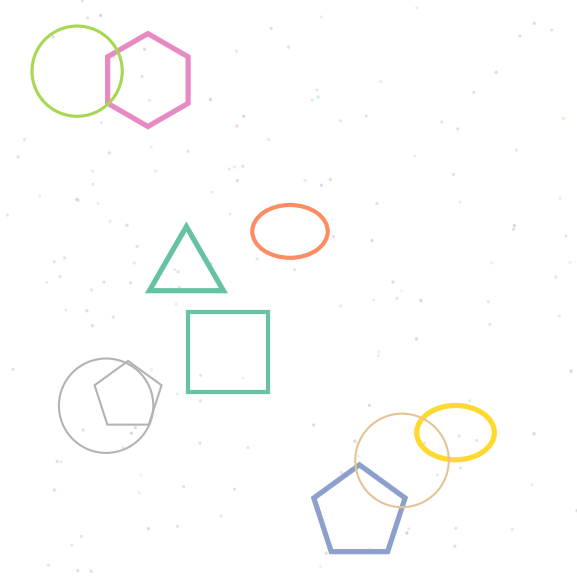[{"shape": "triangle", "thickness": 2.5, "radius": 0.37, "center": [0.323, 0.533]}, {"shape": "square", "thickness": 2, "radius": 0.35, "center": [0.395, 0.39]}, {"shape": "oval", "thickness": 2, "radius": 0.33, "center": [0.502, 0.598]}, {"shape": "pentagon", "thickness": 2.5, "radius": 0.42, "center": [0.622, 0.111]}, {"shape": "hexagon", "thickness": 2.5, "radius": 0.4, "center": [0.256, 0.861]}, {"shape": "circle", "thickness": 1.5, "radius": 0.39, "center": [0.134, 0.876]}, {"shape": "oval", "thickness": 2.5, "radius": 0.34, "center": [0.789, 0.25]}, {"shape": "circle", "thickness": 1, "radius": 0.4, "center": [0.696, 0.202]}, {"shape": "circle", "thickness": 1, "radius": 0.41, "center": [0.184, 0.297]}, {"shape": "pentagon", "thickness": 1, "radius": 0.3, "center": [0.222, 0.313]}]